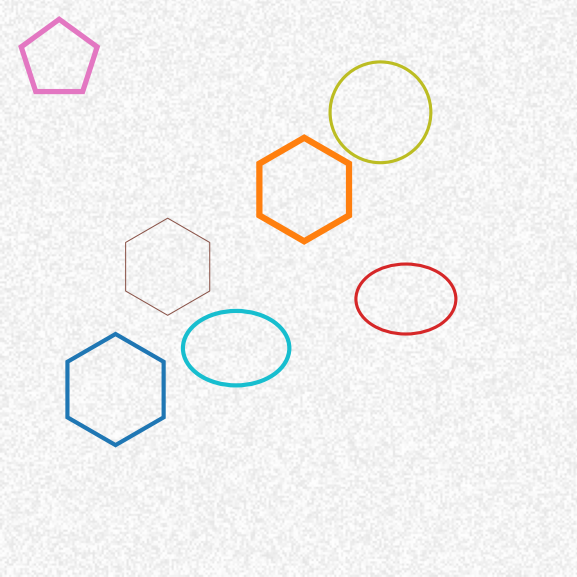[{"shape": "hexagon", "thickness": 2, "radius": 0.48, "center": [0.2, 0.325]}, {"shape": "hexagon", "thickness": 3, "radius": 0.45, "center": [0.527, 0.671]}, {"shape": "oval", "thickness": 1.5, "radius": 0.43, "center": [0.703, 0.481]}, {"shape": "hexagon", "thickness": 0.5, "radius": 0.42, "center": [0.29, 0.537]}, {"shape": "pentagon", "thickness": 2.5, "radius": 0.35, "center": [0.102, 0.897]}, {"shape": "circle", "thickness": 1.5, "radius": 0.44, "center": [0.659, 0.805]}, {"shape": "oval", "thickness": 2, "radius": 0.46, "center": [0.409, 0.396]}]